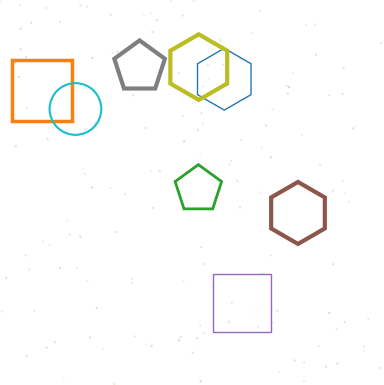[{"shape": "hexagon", "thickness": 1, "radius": 0.4, "center": [0.583, 0.794]}, {"shape": "square", "thickness": 2.5, "radius": 0.39, "center": [0.109, 0.765]}, {"shape": "pentagon", "thickness": 2, "radius": 0.32, "center": [0.515, 0.509]}, {"shape": "square", "thickness": 1, "radius": 0.37, "center": [0.628, 0.213]}, {"shape": "hexagon", "thickness": 3, "radius": 0.4, "center": [0.774, 0.447]}, {"shape": "pentagon", "thickness": 3, "radius": 0.35, "center": [0.363, 0.826]}, {"shape": "hexagon", "thickness": 3, "radius": 0.43, "center": [0.516, 0.826]}, {"shape": "circle", "thickness": 1.5, "radius": 0.34, "center": [0.196, 0.717]}]